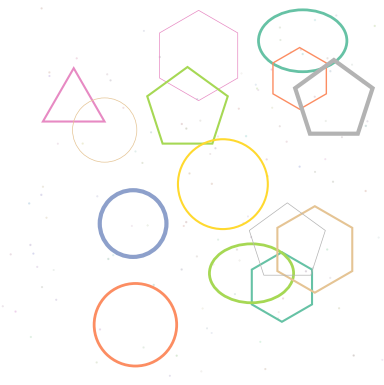[{"shape": "oval", "thickness": 2, "radius": 0.57, "center": [0.786, 0.894]}, {"shape": "hexagon", "thickness": 1.5, "radius": 0.45, "center": [0.732, 0.255]}, {"shape": "hexagon", "thickness": 1, "radius": 0.4, "center": [0.778, 0.796]}, {"shape": "circle", "thickness": 2, "radius": 0.54, "center": [0.352, 0.156]}, {"shape": "circle", "thickness": 3, "radius": 0.43, "center": [0.346, 0.419]}, {"shape": "hexagon", "thickness": 0.5, "radius": 0.59, "center": [0.516, 0.856]}, {"shape": "triangle", "thickness": 1.5, "radius": 0.46, "center": [0.191, 0.731]}, {"shape": "oval", "thickness": 2, "radius": 0.55, "center": [0.653, 0.29]}, {"shape": "pentagon", "thickness": 1.5, "radius": 0.55, "center": [0.487, 0.716]}, {"shape": "circle", "thickness": 1.5, "radius": 0.58, "center": [0.579, 0.522]}, {"shape": "circle", "thickness": 0.5, "radius": 0.42, "center": [0.272, 0.662]}, {"shape": "hexagon", "thickness": 1.5, "radius": 0.56, "center": [0.818, 0.352]}, {"shape": "pentagon", "thickness": 0.5, "radius": 0.52, "center": [0.746, 0.369]}, {"shape": "pentagon", "thickness": 3, "radius": 0.53, "center": [0.867, 0.738]}]